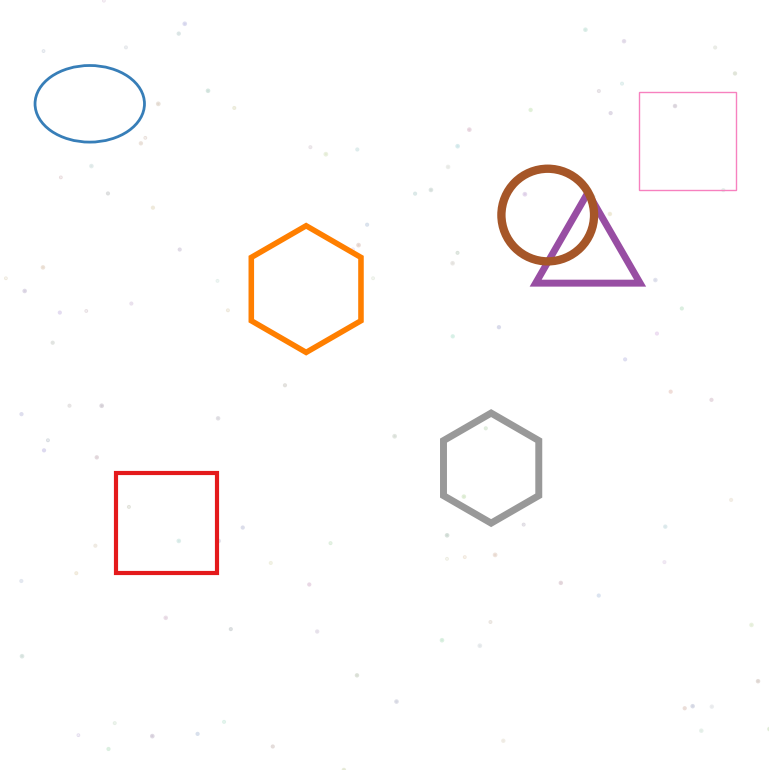[{"shape": "square", "thickness": 1.5, "radius": 0.33, "center": [0.216, 0.321]}, {"shape": "oval", "thickness": 1, "radius": 0.36, "center": [0.117, 0.865]}, {"shape": "triangle", "thickness": 2.5, "radius": 0.39, "center": [0.763, 0.671]}, {"shape": "hexagon", "thickness": 2, "radius": 0.41, "center": [0.398, 0.625]}, {"shape": "circle", "thickness": 3, "radius": 0.3, "center": [0.711, 0.721]}, {"shape": "square", "thickness": 0.5, "radius": 0.32, "center": [0.893, 0.817]}, {"shape": "hexagon", "thickness": 2.5, "radius": 0.36, "center": [0.638, 0.392]}]